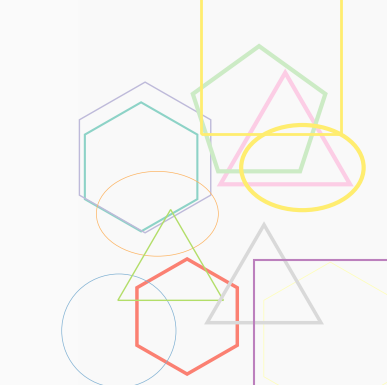[{"shape": "hexagon", "thickness": 1.5, "radius": 0.84, "center": [0.364, 0.567]}, {"shape": "hexagon", "thickness": 0.5, "radius": 0.99, "center": [0.853, 0.121]}, {"shape": "hexagon", "thickness": 1, "radius": 0.98, "center": [0.374, 0.591]}, {"shape": "hexagon", "thickness": 2.5, "radius": 0.75, "center": [0.483, 0.178]}, {"shape": "circle", "thickness": 0.5, "radius": 0.74, "center": [0.307, 0.141]}, {"shape": "oval", "thickness": 0.5, "radius": 0.79, "center": [0.406, 0.445]}, {"shape": "triangle", "thickness": 1, "radius": 0.79, "center": [0.44, 0.299]}, {"shape": "triangle", "thickness": 3, "radius": 0.97, "center": [0.736, 0.618]}, {"shape": "triangle", "thickness": 2.5, "radius": 0.85, "center": [0.681, 0.247]}, {"shape": "square", "thickness": 1.5, "radius": 0.93, "center": [0.843, 0.138]}, {"shape": "pentagon", "thickness": 3, "radius": 0.9, "center": [0.669, 0.7]}, {"shape": "square", "thickness": 2, "radius": 0.9, "center": [0.701, 0.832]}, {"shape": "oval", "thickness": 3, "radius": 0.79, "center": [0.78, 0.565]}]